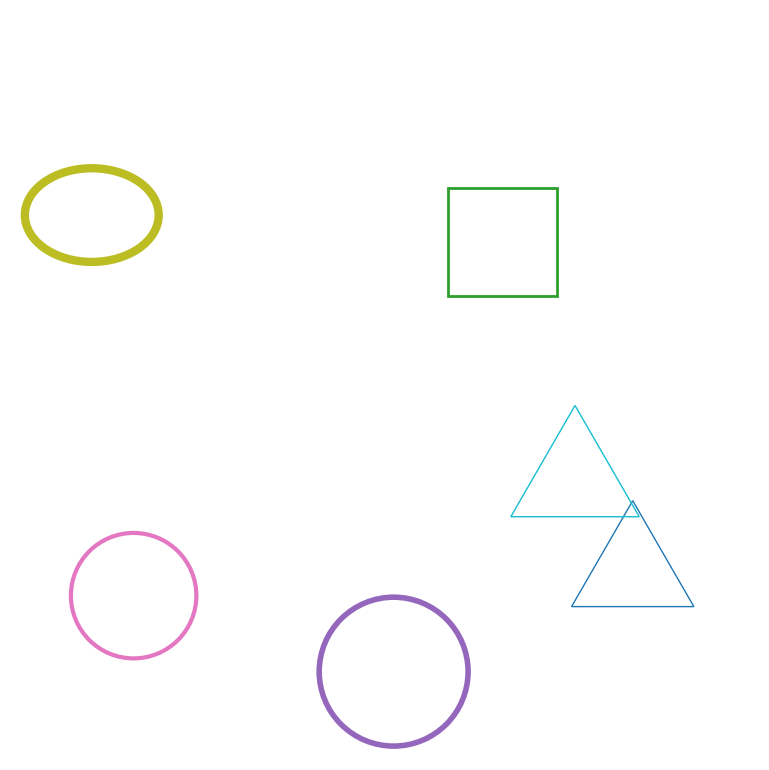[{"shape": "triangle", "thickness": 0.5, "radius": 0.46, "center": [0.822, 0.258]}, {"shape": "square", "thickness": 1, "radius": 0.35, "center": [0.653, 0.686]}, {"shape": "circle", "thickness": 2, "radius": 0.48, "center": [0.511, 0.128]}, {"shape": "circle", "thickness": 1.5, "radius": 0.41, "center": [0.174, 0.226]}, {"shape": "oval", "thickness": 3, "radius": 0.43, "center": [0.119, 0.721]}, {"shape": "triangle", "thickness": 0.5, "radius": 0.48, "center": [0.747, 0.377]}]